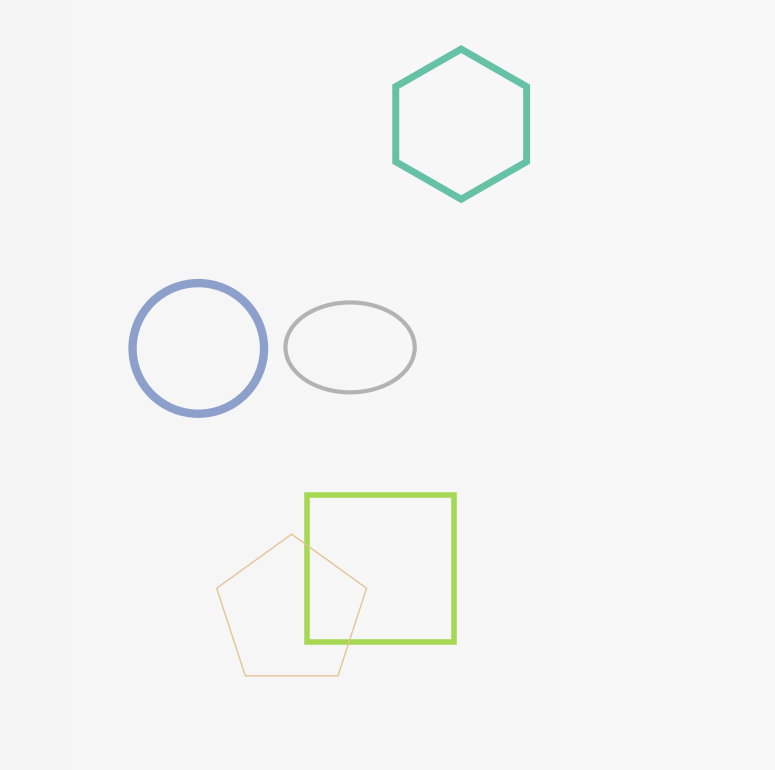[{"shape": "hexagon", "thickness": 2.5, "radius": 0.49, "center": [0.595, 0.839]}, {"shape": "circle", "thickness": 3, "radius": 0.42, "center": [0.256, 0.548]}, {"shape": "square", "thickness": 2, "radius": 0.48, "center": [0.491, 0.262]}, {"shape": "pentagon", "thickness": 0.5, "radius": 0.51, "center": [0.376, 0.205]}, {"shape": "oval", "thickness": 1.5, "radius": 0.42, "center": [0.452, 0.549]}]